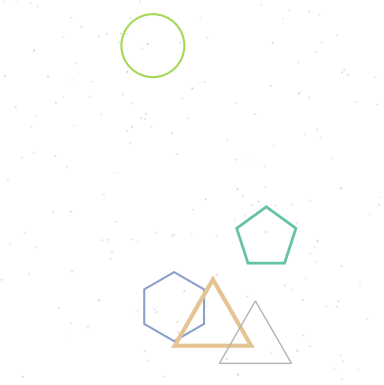[{"shape": "pentagon", "thickness": 2, "radius": 0.4, "center": [0.692, 0.382]}, {"shape": "hexagon", "thickness": 1.5, "radius": 0.45, "center": [0.452, 0.204]}, {"shape": "circle", "thickness": 1.5, "radius": 0.41, "center": [0.397, 0.881]}, {"shape": "triangle", "thickness": 3, "radius": 0.57, "center": [0.553, 0.159]}, {"shape": "triangle", "thickness": 1, "radius": 0.54, "center": [0.663, 0.11]}]